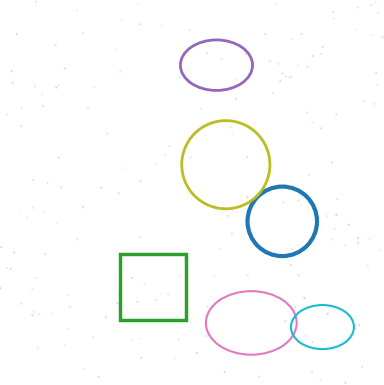[{"shape": "circle", "thickness": 3, "radius": 0.45, "center": [0.733, 0.425]}, {"shape": "square", "thickness": 2.5, "radius": 0.43, "center": [0.398, 0.254]}, {"shape": "oval", "thickness": 2, "radius": 0.47, "center": [0.562, 0.831]}, {"shape": "oval", "thickness": 1.5, "radius": 0.59, "center": [0.653, 0.161]}, {"shape": "circle", "thickness": 2, "radius": 0.57, "center": [0.587, 0.572]}, {"shape": "oval", "thickness": 1.5, "radius": 0.41, "center": [0.838, 0.15]}]